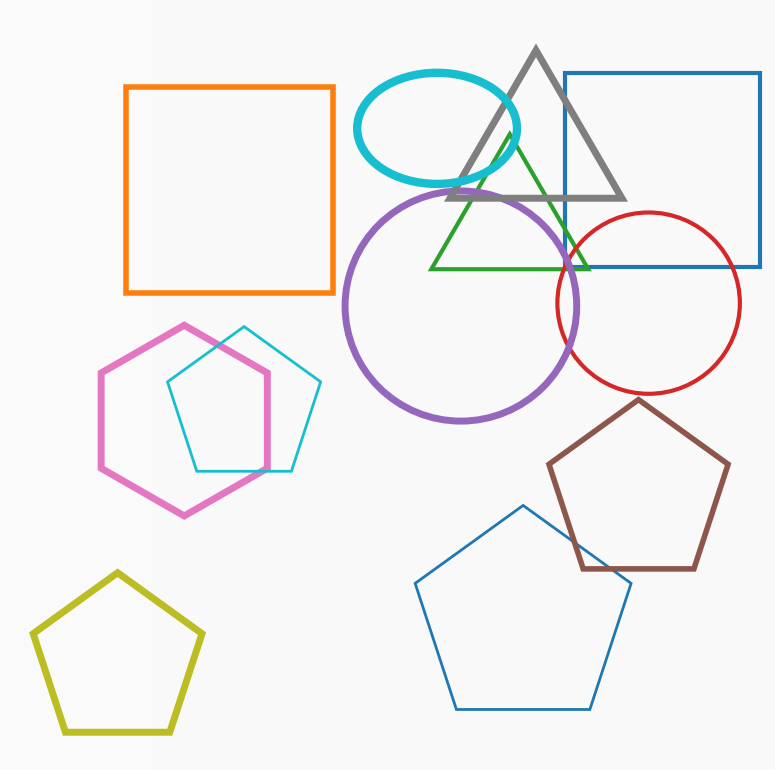[{"shape": "pentagon", "thickness": 1, "radius": 0.73, "center": [0.675, 0.197]}, {"shape": "square", "thickness": 1.5, "radius": 0.63, "center": [0.855, 0.779]}, {"shape": "square", "thickness": 2, "radius": 0.67, "center": [0.296, 0.753]}, {"shape": "triangle", "thickness": 1.5, "radius": 0.58, "center": [0.658, 0.709]}, {"shape": "circle", "thickness": 1.5, "radius": 0.59, "center": [0.837, 0.606]}, {"shape": "circle", "thickness": 2.5, "radius": 0.75, "center": [0.595, 0.603]}, {"shape": "pentagon", "thickness": 2, "radius": 0.61, "center": [0.824, 0.359]}, {"shape": "hexagon", "thickness": 2.5, "radius": 0.62, "center": [0.238, 0.454]}, {"shape": "triangle", "thickness": 2.5, "radius": 0.64, "center": [0.692, 0.807]}, {"shape": "pentagon", "thickness": 2.5, "radius": 0.57, "center": [0.152, 0.142]}, {"shape": "pentagon", "thickness": 1, "radius": 0.52, "center": [0.315, 0.472]}, {"shape": "oval", "thickness": 3, "radius": 0.52, "center": [0.564, 0.833]}]